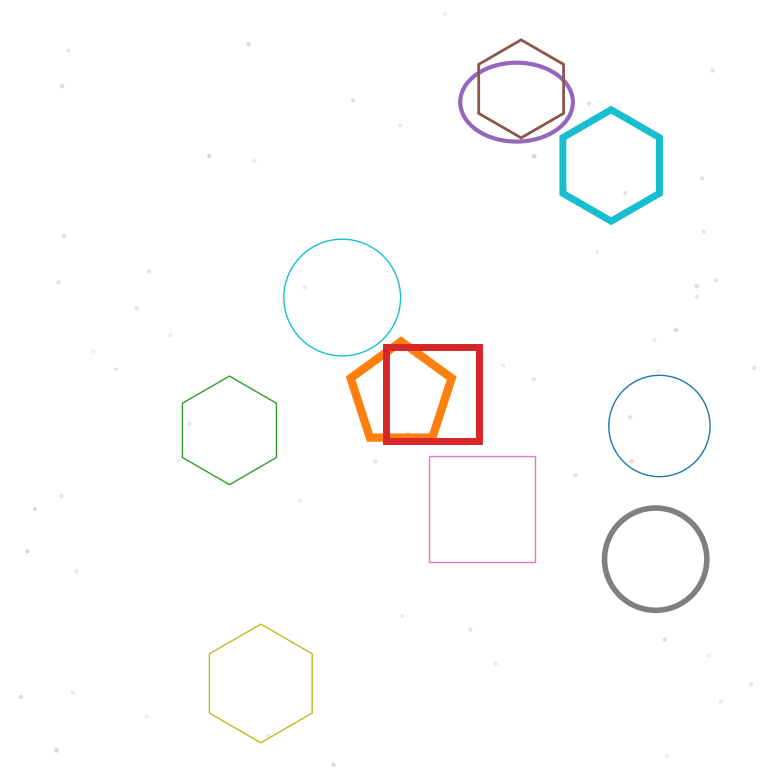[{"shape": "circle", "thickness": 0.5, "radius": 0.33, "center": [0.856, 0.447]}, {"shape": "pentagon", "thickness": 3, "radius": 0.35, "center": [0.521, 0.488]}, {"shape": "hexagon", "thickness": 0.5, "radius": 0.35, "center": [0.298, 0.441]}, {"shape": "square", "thickness": 2.5, "radius": 0.3, "center": [0.562, 0.488]}, {"shape": "oval", "thickness": 1.5, "radius": 0.37, "center": [0.671, 0.867]}, {"shape": "hexagon", "thickness": 1, "radius": 0.32, "center": [0.677, 0.885]}, {"shape": "square", "thickness": 0.5, "radius": 0.34, "center": [0.626, 0.339]}, {"shape": "circle", "thickness": 2, "radius": 0.33, "center": [0.852, 0.274]}, {"shape": "hexagon", "thickness": 0.5, "radius": 0.39, "center": [0.339, 0.112]}, {"shape": "circle", "thickness": 0.5, "radius": 0.38, "center": [0.444, 0.614]}, {"shape": "hexagon", "thickness": 2.5, "radius": 0.36, "center": [0.794, 0.785]}]